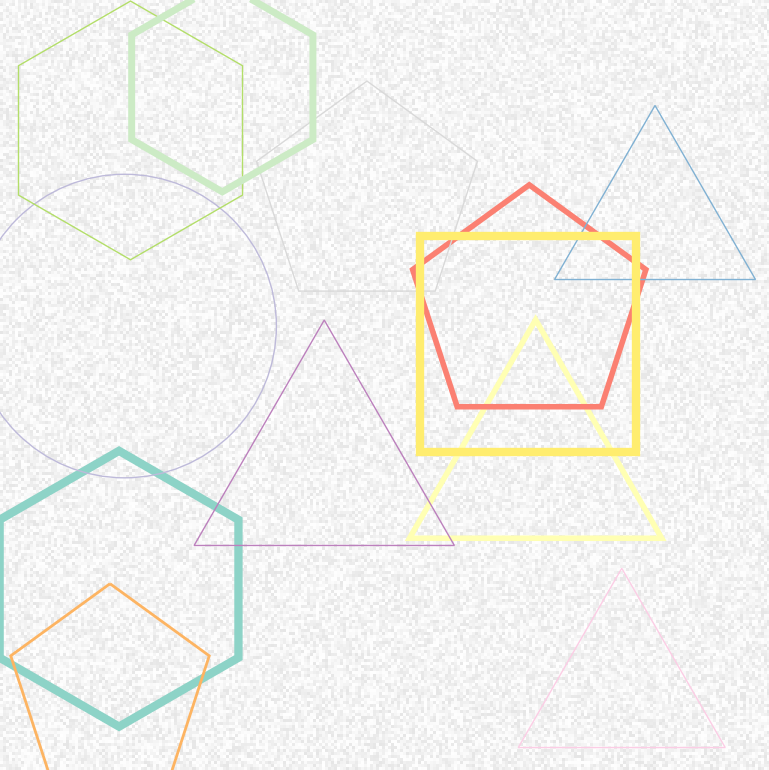[{"shape": "hexagon", "thickness": 3, "radius": 0.9, "center": [0.155, 0.235]}, {"shape": "triangle", "thickness": 2, "radius": 0.95, "center": [0.696, 0.396]}, {"shape": "circle", "thickness": 0.5, "radius": 0.99, "center": [0.162, 0.577]}, {"shape": "pentagon", "thickness": 2, "radius": 0.8, "center": [0.687, 0.601]}, {"shape": "triangle", "thickness": 0.5, "radius": 0.75, "center": [0.851, 0.712]}, {"shape": "pentagon", "thickness": 1, "radius": 0.68, "center": [0.143, 0.106]}, {"shape": "hexagon", "thickness": 0.5, "radius": 0.84, "center": [0.169, 0.831]}, {"shape": "triangle", "thickness": 0.5, "radius": 0.78, "center": [0.807, 0.107]}, {"shape": "pentagon", "thickness": 0.5, "radius": 0.75, "center": [0.477, 0.744]}, {"shape": "triangle", "thickness": 0.5, "radius": 0.98, "center": [0.421, 0.389]}, {"shape": "hexagon", "thickness": 2.5, "radius": 0.68, "center": [0.289, 0.887]}, {"shape": "square", "thickness": 3, "radius": 0.7, "center": [0.685, 0.553]}]